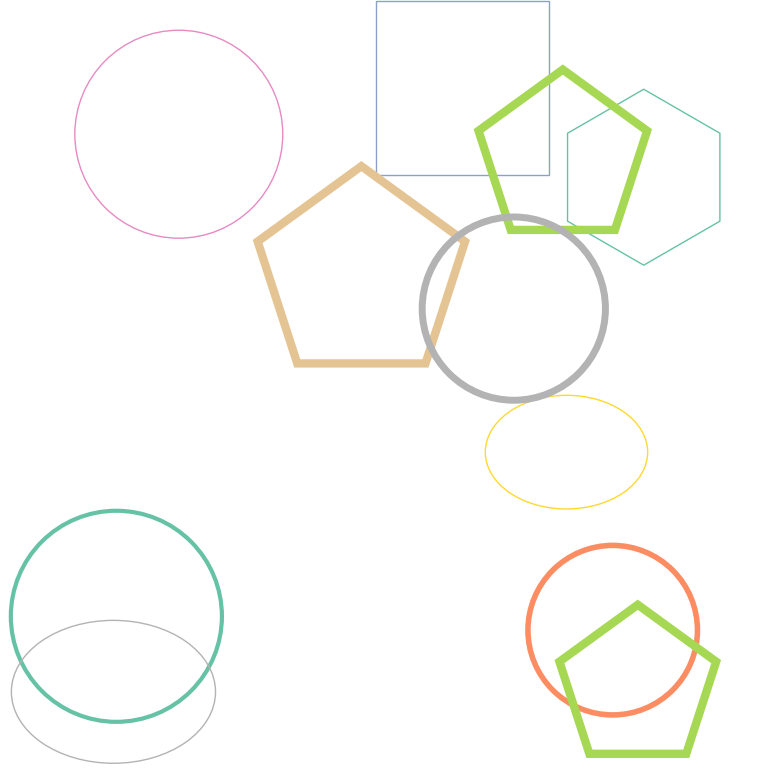[{"shape": "circle", "thickness": 1.5, "radius": 0.69, "center": [0.151, 0.2]}, {"shape": "hexagon", "thickness": 0.5, "radius": 0.57, "center": [0.836, 0.77]}, {"shape": "circle", "thickness": 2, "radius": 0.55, "center": [0.796, 0.182]}, {"shape": "square", "thickness": 0.5, "radius": 0.56, "center": [0.601, 0.885]}, {"shape": "circle", "thickness": 0.5, "radius": 0.68, "center": [0.232, 0.826]}, {"shape": "pentagon", "thickness": 3, "radius": 0.58, "center": [0.731, 0.795]}, {"shape": "pentagon", "thickness": 3, "radius": 0.54, "center": [0.828, 0.108]}, {"shape": "oval", "thickness": 0.5, "radius": 0.53, "center": [0.736, 0.413]}, {"shape": "pentagon", "thickness": 3, "radius": 0.71, "center": [0.469, 0.643]}, {"shape": "circle", "thickness": 2.5, "radius": 0.59, "center": [0.667, 0.599]}, {"shape": "oval", "thickness": 0.5, "radius": 0.66, "center": [0.147, 0.102]}]